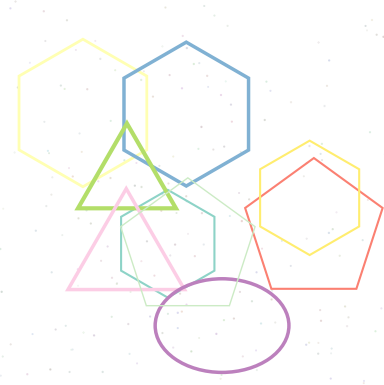[{"shape": "hexagon", "thickness": 1.5, "radius": 0.7, "center": [0.436, 0.367]}, {"shape": "hexagon", "thickness": 2, "radius": 0.96, "center": [0.215, 0.707]}, {"shape": "pentagon", "thickness": 1.5, "radius": 0.94, "center": [0.815, 0.402]}, {"shape": "hexagon", "thickness": 2.5, "radius": 0.93, "center": [0.484, 0.704]}, {"shape": "triangle", "thickness": 3, "radius": 0.73, "center": [0.33, 0.532]}, {"shape": "triangle", "thickness": 2.5, "radius": 0.87, "center": [0.328, 0.335]}, {"shape": "oval", "thickness": 2.5, "radius": 0.87, "center": [0.577, 0.154]}, {"shape": "pentagon", "thickness": 1, "radius": 0.92, "center": [0.488, 0.355]}, {"shape": "hexagon", "thickness": 1.5, "radius": 0.74, "center": [0.804, 0.486]}]